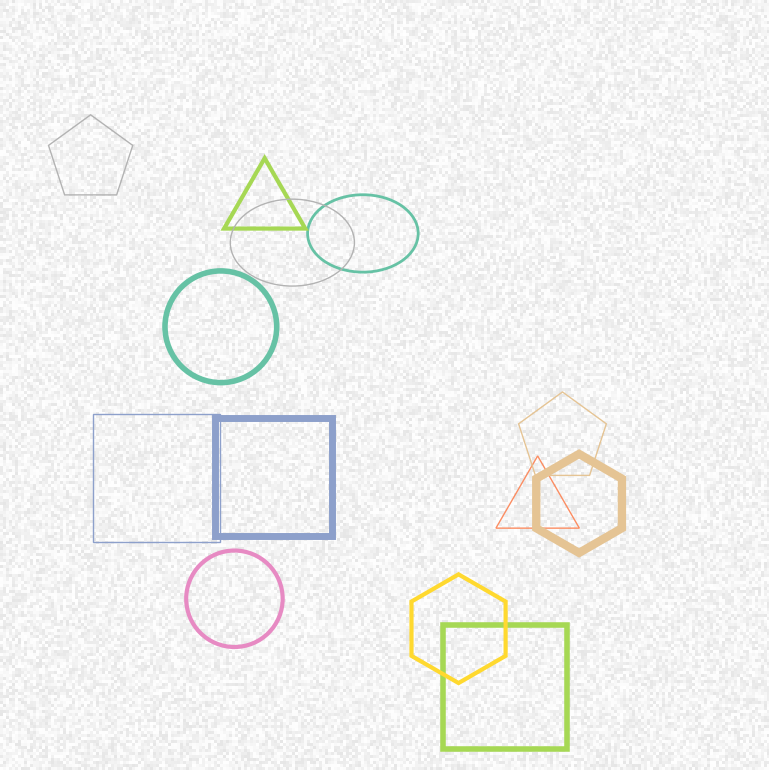[{"shape": "oval", "thickness": 1, "radius": 0.36, "center": [0.471, 0.697]}, {"shape": "circle", "thickness": 2, "radius": 0.36, "center": [0.287, 0.576]}, {"shape": "triangle", "thickness": 0.5, "radius": 0.31, "center": [0.698, 0.345]}, {"shape": "square", "thickness": 0.5, "radius": 0.41, "center": [0.203, 0.379]}, {"shape": "square", "thickness": 2.5, "radius": 0.38, "center": [0.355, 0.381]}, {"shape": "circle", "thickness": 1.5, "radius": 0.31, "center": [0.304, 0.222]}, {"shape": "triangle", "thickness": 1.5, "radius": 0.3, "center": [0.344, 0.734]}, {"shape": "square", "thickness": 2, "radius": 0.4, "center": [0.656, 0.108]}, {"shape": "hexagon", "thickness": 1.5, "radius": 0.35, "center": [0.596, 0.184]}, {"shape": "hexagon", "thickness": 3, "radius": 0.32, "center": [0.752, 0.346]}, {"shape": "pentagon", "thickness": 0.5, "radius": 0.3, "center": [0.73, 0.431]}, {"shape": "oval", "thickness": 0.5, "radius": 0.4, "center": [0.38, 0.685]}, {"shape": "pentagon", "thickness": 0.5, "radius": 0.29, "center": [0.118, 0.793]}]